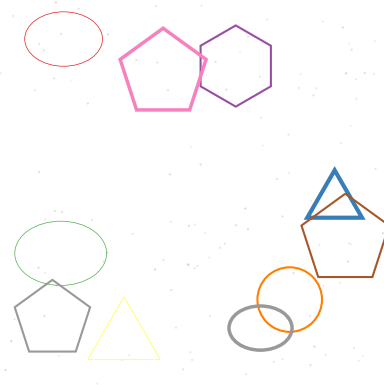[{"shape": "oval", "thickness": 0.5, "radius": 0.5, "center": [0.165, 0.899]}, {"shape": "triangle", "thickness": 3, "radius": 0.41, "center": [0.869, 0.476]}, {"shape": "oval", "thickness": 0.5, "radius": 0.6, "center": [0.158, 0.342]}, {"shape": "hexagon", "thickness": 1.5, "radius": 0.53, "center": [0.612, 0.828]}, {"shape": "circle", "thickness": 1.5, "radius": 0.42, "center": [0.753, 0.222]}, {"shape": "triangle", "thickness": 0.5, "radius": 0.54, "center": [0.322, 0.12]}, {"shape": "pentagon", "thickness": 1.5, "radius": 0.6, "center": [0.897, 0.377]}, {"shape": "pentagon", "thickness": 2.5, "radius": 0.59, "center": [0.424, 0.809]}, {"shape": "pentagon", "thickness": 1.5, "radius": 0.51, "center": [0.136, 0.17]}, {"shape": "oval", "thickness": 2.5, "radius": 0.41, "center": [0.677, 0.148]}]